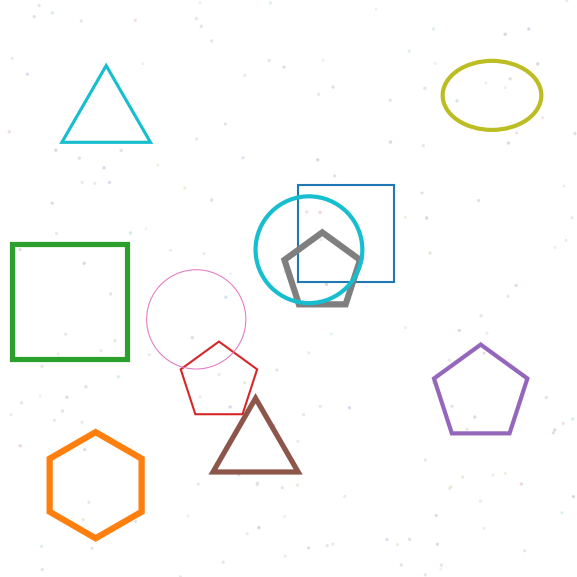[{"shape": "square", "thickness": 1, "radius": 0.42, "center": [0.599, 0.595]}, {"shape": "hexagon", "thickness": 3, "radius": 0.46, "center": [0.166, 0.159]}, {"shape": "square", "thickness": 2.5, "radius": 0.5, "center": [0.12, 0.477]}, {"shape": "pentagon", "thickness": 1, "radius": 0.35, "center": [0.379, 0.338]}, {"shape": "pentagon", "thickness": 2, "radius": 0.42, "center": [0.832, 0.317]}, {"shape": "triangle", "thickness": 2.5, "radius": 0.43, "center": [0.443, 0.224]}, {"shape": "circle", "thickness": 0.5, "radius": 0.43, "center": [0.34, 0.446]}, {"shape": "pentagon", "thickness": 3, "radius": 0.34, "center": [0.558, 0.528]}, {"shape": "oval", "thickness": 2, "radius": 0.43, "center": [0.852, 0.834]}, {"shape": "circle", "thickness": 2, "radius": 0.46, "center": [0.535, 0.567]}, {"shape": "triangle", "thickness": 1.5, "radius": 0.44, "center": [0.184, 0.797]}]